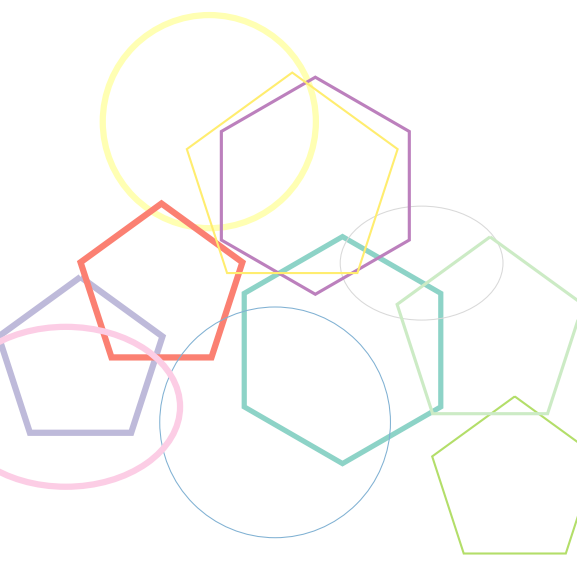[{"shape": "hexagon", "thickness": 2.5, "radius": 0.98, "center": [0.593, 0.393]}, {"shape": "circle", "thickness": 3, "radius": 0.92, "center": [0.362, 0.789]}, {"shape": "pentagon", "thickness": 3, "radius": 0.75, "center": [0.139, 0.37]}, {"shape": "pentagon", "thickness": 3, "radius": 0.74, "center": [0.28, 0.499]}, {"shape": "circle", "thickness": 0.5, "radius": 1.0, "center": [0.476, 0.268]}, {"shape": "pentagon", "thickness": 1, "radius": 0.75, "center": [0.891, 0.162]}, {"shape": "oval", "thickness": 3, "radius": 0.99, "center": [0.114, 0.295]}, {"shape": "oval", "thickness": 0.5, "radius": 0.7, "center": [0.73, 0.544]}, {"shape": "hexagon", "thickness": 1.5, "radius": 0.94, "center": [0.546, 0.677]}, {"shape": "pentagon", "thickness": 1.5, "radius": 0.85, "center": [0.849, 0.42]}, {"shape": "pentagon", "thickness": 1, "radius": 0.96, "center": [0.506, 0.682]}]